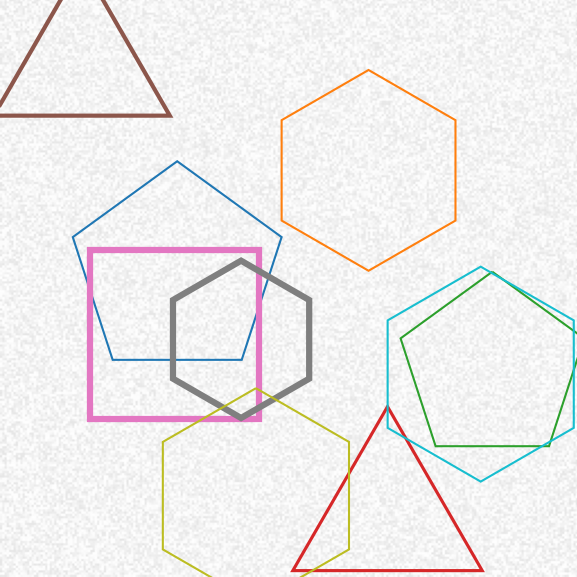[{"shape": "pentagon", "thickness": 1, "radius": 0.95, "center": [0.307, 0.53]}, {"shape": "hexagon", "thickness": 1, "radius": 0.87, "center": [0.638, 0.704]}, {"shape": "pentagon", "thickness": 1, "radius": 0.84, "center": [0.852, 0.362]}, {"shape": "triangle", "thickness": 1.5, "radius": 0.95, "center": [0.671, 0.106]}, {"shape": "triangle", "thickness": 2, "radius": 0.88, "center": [0.142, 0.887]}, {"shape": "square", "thickness": 3, "radius": 0.73, "center": [0.302, 0.42]}, {"shape": "hexagon", "thickness": 3, "radius": 0.68, "center": [0.417, 0.412]}, {"shape": "hexagon", "thickness": 1, "radius": 0.93, "center": [0.443, 0.141]}, {"shape": "hexagon", "thickness": 1, "radius": 0.93, "center": [0.832, 0.351]}]